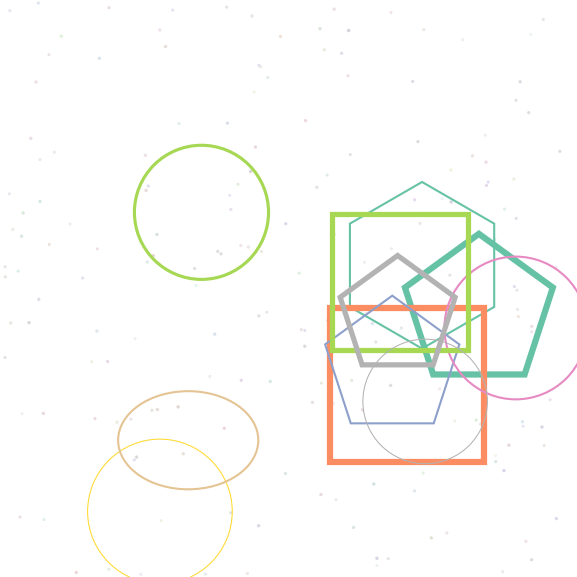[{"shape": "pentagon", "thickness": 3, "radius": 0.67, "center": [0.829, 0.46]}, {"shape": "hexagon", "thickness": 1, "radius": 0.72, "center": [0.731, 0.54]}, {"shape": "square", "thickness": 3, "radius": 0.67, "center": [0.704, 0.333]}, {"shape": "pentagon", "thickness": 1, "radius": 0.61, "center": [0.679, 0.365]}, {"shape": "circle", "thickness": 1, "radius": 0.62, "center": [0.893, 0.431]}, {"shape": "circle", "thickness": 1.5, "radius": 0.58, "center": [0.349, 0.631]}, {"shape": "square", "thickness": 2.5, "radius": 0.59, "center": [0.692, 0.511]}, {"shape": "circle", "thickness": 0.5, "radius": 0.63, "center": [0.277, 0.113]}, {"shape": "oval", "thickness": 1, "radius": 0.61, "center": [0.326, 0.237]}, {"shape": "circle", "thickness": 0.5, "radius": 0.54, "center": [0.736, 0.304]}, {"shape": "pentagon", "thickness": 2.5, "radius": 0.52, "center": [0.689, 0.452]}]